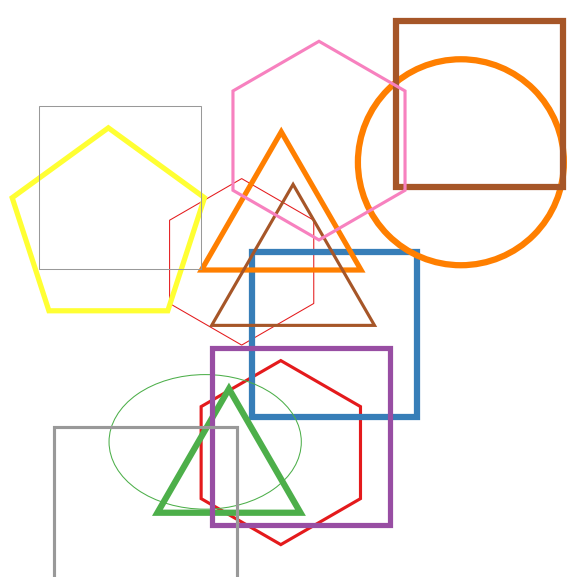[{"shape": "hexagon", "thickness": 0.5, "radius": 0.72, "center": [0.418, 0.546]}, {"shape": "hexagon", "thickness": 1.5, "radius": 0.8, "center": [0.486, 0.215]}, {"shape": "square", "thickness": 3, "radius": 0.71, "center": [0.58, 0.419]}, {"shape": "oval", "thickness": 0.5, "radius": 0.83, "center": [0.355, 0.234]}, {"shape": "triangle", "thickness": 3, "radius": 0.72, "center": [0.396, 0.183]}, {"shape": "square", "thickness": 2.5, "radius": 0.77, "center": [0.521, 0.243]}, {"shape": "circle", "thickness": 3, "radius": 0.89, "center": [0.798, 0.718]}, {"shape": "triangle", "thickness": 2.5, "radius": 0.8, "center": [0.487, 0.611]}, {"shape": "pentagon", "thickness": 2.5, "radius": 0.88, "center": [0.188, 0.603]}, {"shape": "square", "thickness": 3, "radius": 0.72, "center": [0.83, 0.819]}, {"shape": "triangle", "thickness": 1.5, "radius": 0.81, "center": [0.508, 0.517]}, {"shape": "hexagon", "thickness": 1.5, "radius": 0.86, "center": [0.552, 0.756]}, {"shape": "square", "thickness": 1.5, "radius": 0.79, "center": [0.252, 0.102]}, {"shape": "square", "thickness": 0.5, "radius": 0.7, "center": [0.207, 0.674]}]